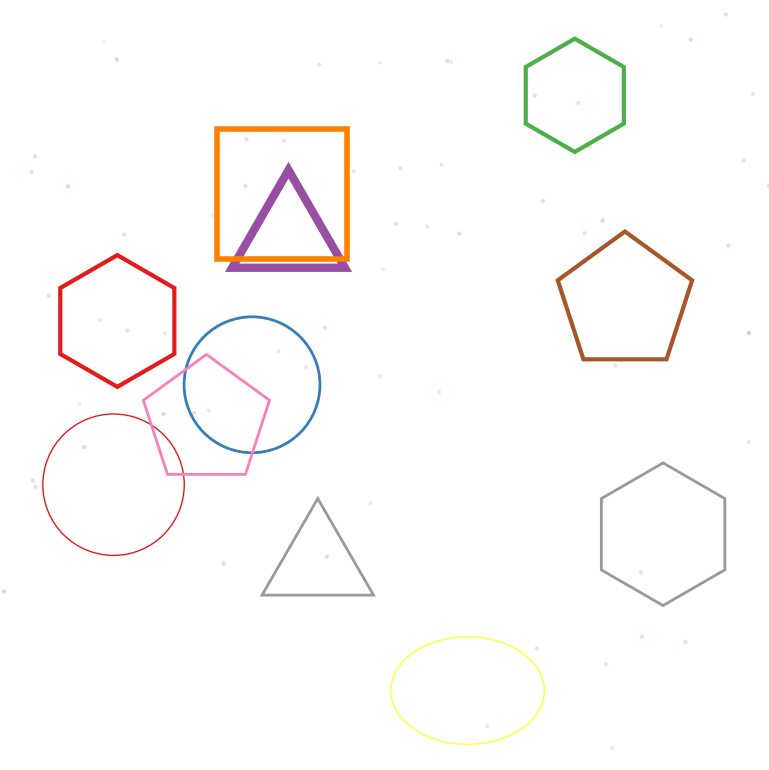[{"shape": "circle", "thickness": 0.5, "radius": 0.46, "center": [0.147, 0.371]}, {"shape": "hexagon", "thickness": 1.5, "radius": 0.43, "center": [0.152, 0.583]}, {"shape": "circle", "thickness": 1, "radius": 0.44, "center": [0.327, 0.5]}, {"shape": "hexagon", "thickness": 1.5, "radius": 0.37, "center": [0.746, 0.876]}, {"shape": "triangle", "thickness": 3, "radius": 0.42, "center": [0.375, 0.695]}, {"shape": "square", "thickness": 2, "radius": 0.42, "center": [0.366, 0.748]}, {"shape": "oval", "thickness": 0.5, "radius": 0.5, "center": [0.607, 0.103]}, {"shape": "pentagon", "thickness": 1.5, "radius": 0.46, "center": [0.812, 0.608]}, {"shape": "pentagon", "thickness": 1, "radius": 0.43, "center": [0.268, 0.454]}, {"shape": "triangle", "thickness": 1, "radius": 0.42, "center": [0.413, 0.269]}, {"shape": "hexagon", "thickness": 1, "radius": 0.46, "center": [0.861, 0.306]}]